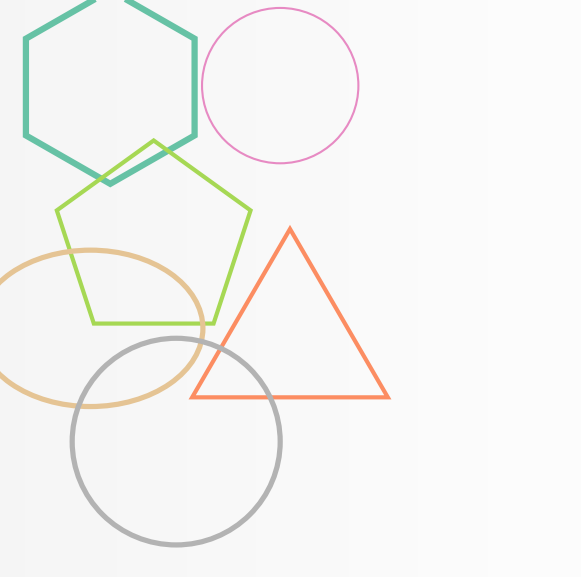[{"shape": "hexagon", "thickness": 3, "radius": 0.84, "center": [0.19, 0.848]}, {"shape": "triangle", "thickness": 2, "radius": 0.97, "center": [0.499, 0.408]}, {"shape": "circle", "thickness": 1, "radius": 0.67, "center": [0.482, 0.851]}, {"shape": "pentagon", "thickness": 2, "radius": 0.88, "center": [0.264, 0.581]}, {"shape": "oval", "thickness": 2.5, "radius": 0.97, "center": [0.156, 0.431]}, {"shape": "circle", "thickness": 2.5, "radius": 0.89, "center": [0.303, 0.234]}]